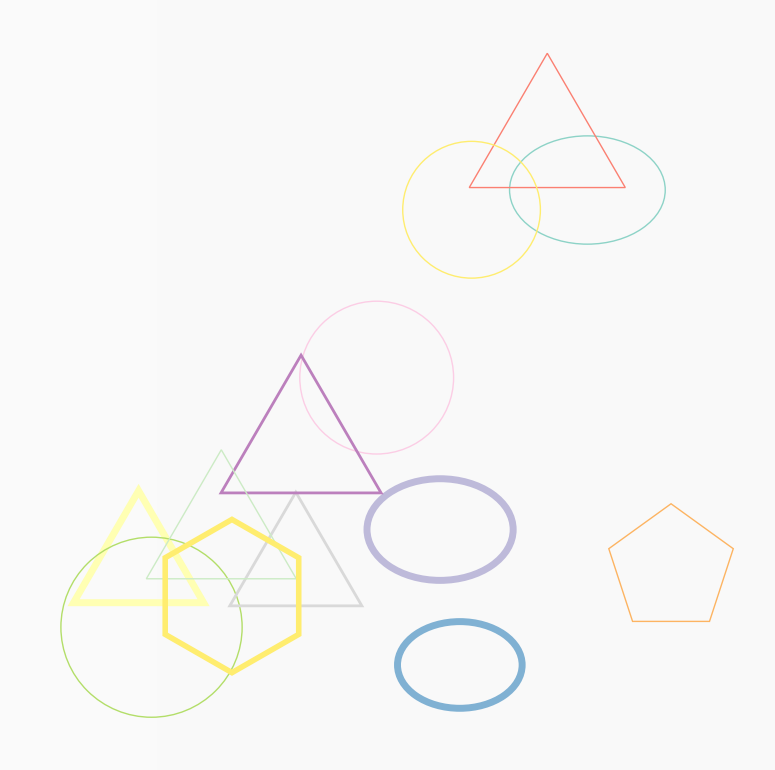[{"shape": "oval", "thickness": 0.5, "radius": 0.5, "center": [0.758, 0.753]}, {"shape": "triangle", "thickness": 2.5, "radius": 0.48, "center": [0.179, 0.266]}, {"shape": "oval", "thickness": 2.5, "radius": 0.47, "center": [0.568, 0.312]}, {"shape": "triangle", "thickness": 0.5, "radius": 0.58, "center": [0.706, 0.815]}, {"shape": "oval", "thickness": 2.5, "radius": 0.4, "center": [0.593, 0.136]}, {"shape": "pentagon", "thickness": 0.5, "radius": 0.42, "center": [0.866, 0.261]}, {"shape": "circle", "thickness": 0.5, "radius": 0.58, "center": [0.196, 0.185]}, {"shape": "circle", "thickness": 0.5, "radius": 0.5, "center": [0.486, 0.51]}, {"shape": "triangle", "thickness": 1, "radius": 0.49, "center": [0.382, 0.262]}, {"shape": "triangle", "thickness": 1, "radius": 0.6, "center": [0.388, 0.419]}, {"shape": "triangle", "thickness": 0.5, "radius": 0.56, "center": [0.286, 0.304]}, {"shape": "hexagon", "thickness": 2, "radius": 0.5, "center": [0.299, 0.226]}, {"shape": "circle", "thickness": 0.5, "radius": 0.44, "center": [0.608, 0.728]}]